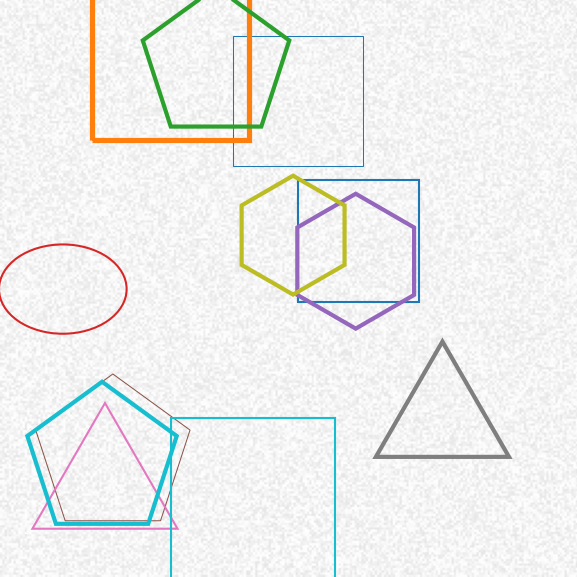[{"shape": "square", "thickness": 0.5, "radius": 0.56, "center": [0.517, 0.824]}, {"shape": "square", "thickness": 1, "radius": 0.53, "center": [0.621, 0.582]}, {"shape": "square", "thickness": 2.5, "radius": 0.68, "center": [0.296, 0.892]}, {"shape": "pentagon", "thickness": 2, "radius": 0.67, "center": [0.374, 0.888]}, {"shape": "oval", "thickness": 1, "radius": 0.55, "center": [0.109, 0.499]}, {"shape": "hexagon", "thickness": 2, "radius": 0.58, "center": [0.616, 0.547]}, {"shape": "pentagon", "thickness": 0.5, "radius": 0.7, "center": [0.195, 0.211]}, {"shape": "triangle", "thickness": 1, "radius": 0.73, "center": [0.182, 0.156]}, {"shape": "triangle", "thickness": 2, "radius": 0.67, "center": [0.766, 0.275]}, {"shape": "hexagon", "thickness": 2, "radius": 0.51, "center": [0.508, 0.592]}, {"shape": "pentagon", "thickness": 2, "radius": 0.68, "center": [0.177, 0.202]}, {"shape": "square", "thickness": 1, "radius": 0.71, "center": [0.438, 0.133]}]